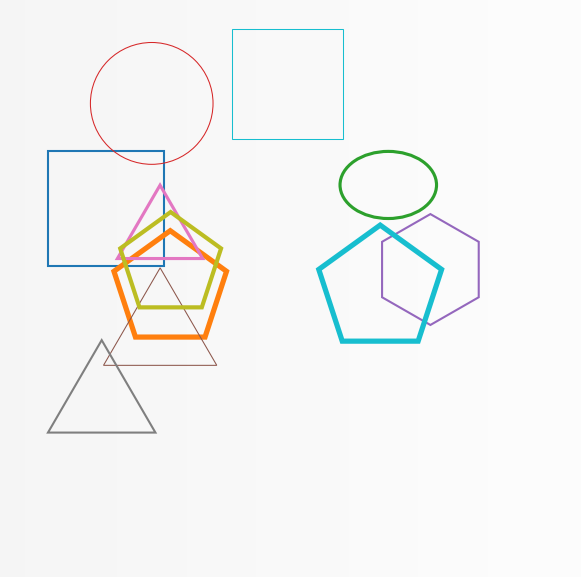[{"shape": "square", "thickness": 1, "radius": 0.5, "center": [0.182, 0.638]}, {"shape": "pentagon", "thickness": 2.5, "radius": 0.51, "center": [0.293, 0.498]}, {"shape": "oval", "thickness": 1.5, "radius": 0.42, "center": [0.668, 0.679]}, {"shape": "circle", "thickness": 0.5, "radius": 0.53, "center": [0.261, 0.82]}, {"shape": "hexagon", "thickness": 1, "radius": 0.48, "center": [0.74, 0.532]}, {"shape": "triangle", "thickness": 0.5, "radius": 0.56, "center": [0.276, 0.423]}, {"shape": "triangle", "thickness": 1.5, "radius": 0.42, "center": [0.275, 0.594]}, {"shape": "triangle", "thickness": 1, "radius": 0.53, "center": [0.175, 0.303]}, {"shape": "pentagon", "thickness": 2, "radius": 0.46, "center": [0.294, 0.541]}, {"shape": "pentagon", "thickness": 2.5, "radius": 0.56, "center": [0.654, 0.498]}, {"shape": "square", "thickness": 0.5, "radius": 0.47, "center": [0.495, 0.853]}]